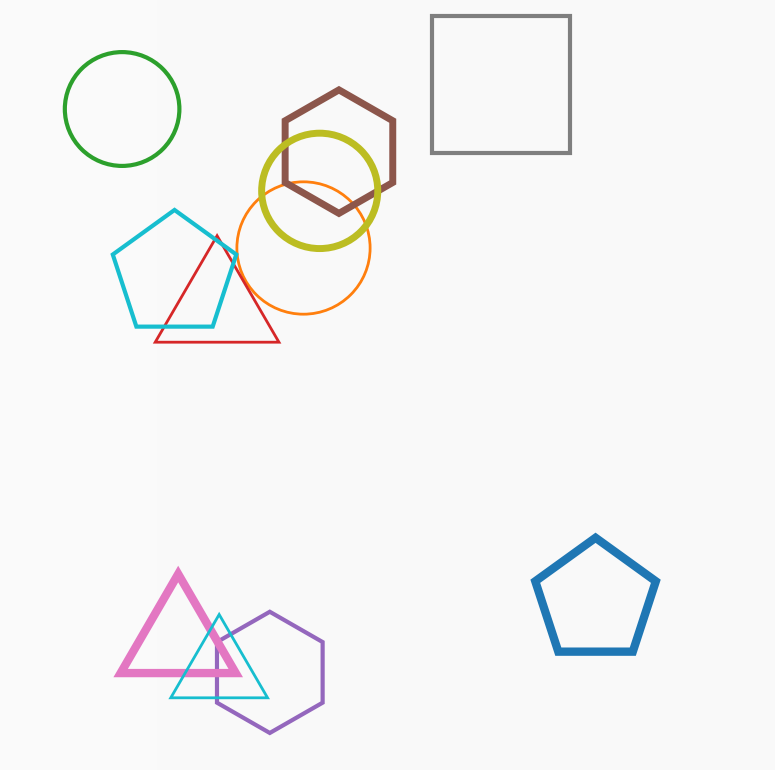[{"shape": "pentagon", "thickness": 3, "radius": 0.41, "center": [0.768, 0.22]}, {"shape": "circle", "thickness": 1, "radius": 0.43, "center": [0.392, 0.678]}, {"shape": "circle", "thickness": 1.5, "radius": 0.37, "center": [0.158, 0.858]}, {"shape": "triangle", "thickness": 1, "radius": 0.46, "center": [0.28, 0.602]}, {"shape": "hexagon", "thickness": 1.5, "radius": 0.39, "center": [0.348, 0.127]}, {"shape": "hexagon", "thickness": 2.5, "radius": 0.4, "center": [0.437, 0.803]}, {"shape": "triangle", "thickness": 3, "radius": 0.43, "center": [0.23, 0.169]}, {"shape": "square", "thickness": 1.5, "radius": 0.44, "center": [0.646, 0.89]}, {"shape": "circle", "thickness": 2.5, "radius": 0.37, "center": [0.413, 0.752]}, {"shape": "triangle", "thickness": 1, "radius": 0.36, "center": [0.283, 0.13]}, {"shape": "pentagon", "thickness": 1.5, "radius": 0.42, "center": [0.225, 0.644]}]